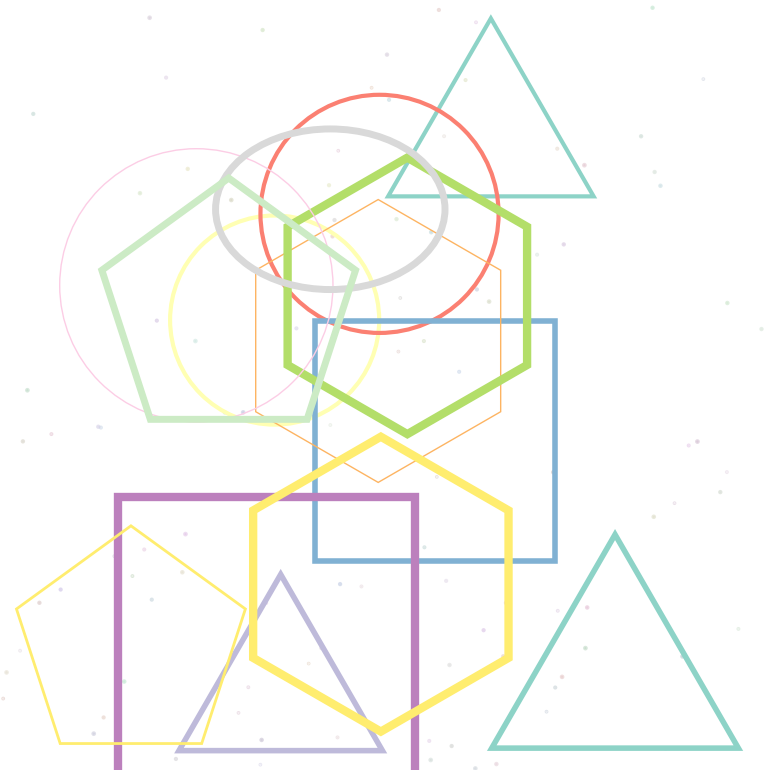[{"shape": "triangle", "thickness": 1.5, "radius": 0.77, "center": [0.637, 0.822]}, {"shape": "triangle", "thickness": 2, "radius": 0.92, "center": [0.799, 0.121]}, {"shape": "circle", "thickness": 1.5, "radius": 0.68, "center": [0.357, 0.584]}, {"shape": "triangle", "thickness": 2, "radius": 0.76, "center": [0.365, 0.101]}, {"shape": "circle", "thickness": 1.5, "radius": 0.77, "center": [0.493, 0.722]}, {"shape": "square", "thickness": 2, "radius": 0.78, "center": [0.565, 0.427]}, {"shape": "hexagon", "thickness": 0.5, "radius": 0.92, "center": [0.491, 0.557]}, {"shape": "hexagon", "thickness": 3, "radius": 0.9, "center": [0.529, 0.616]}, {"shape": "circle", "thickness": 0.5, "radius": 0.89, "center": [0.255, 0.629]}, {"shape": "oval", "thickness": 2.5, "radius": 0.74, "center": [0.429, 0.728]}, {"shape": "square", "thickness": 3, "radius": 0.96, "center": [0.346, 0.162]}, {"shape": "pentagon", "thickness": 2.5, "radius": 0.87, "center": [0.297, 0.596]}, {"shape": "pentagon", "thickness": 1, "radius": 0.78, "center": [0.17, 0.161]}, {"shape": "hexagon", "thickness": 3, "radius": 0.96, "center": [0.495, 0.241]}]